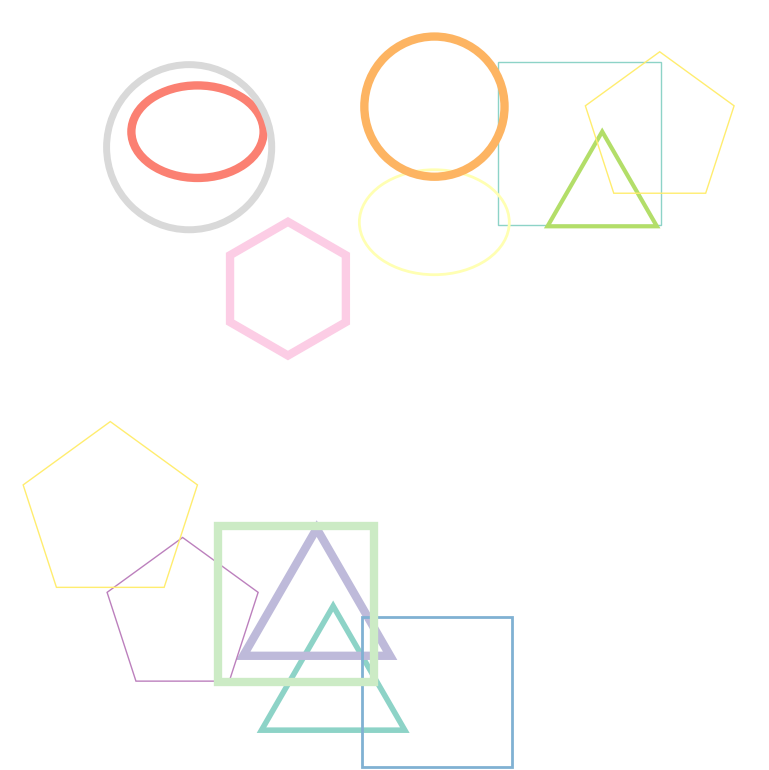[{"shape": "square", "thickness": 0.5, "radius": 0.53, "center": [0.753, 0.814]}, {"shape": "triangle", "thickness": 2, "radius": 0.54, "center": [0.433, 0.105]}, {"shape": "oval", "thickness": 1, "radius": 0.49, "center": [0.564, 0.711]}, {"shape": "triangle", "thickness": 3, "radius": 0.55, "center": [0.411, 0.203]}, {"shape": "oval", "thickness": 3, "radius": 0.43, "center": [0.256, 0.829]}, {"shape": "square", "thickness": 1, "radius": 0.49, "center": [0.567, 0.101]}, {"shape": "circle", "thickness": 3, "radius": 0.46, "center": [0.564, 0.862]}, {"shape": "triangle", "thickness": 1.5, "radius": 0.41, "center": [0.782, 0.747]}, {"shape": "hexagon", "thickness": 3, "radius": 0.43, "center": [0.374, 0.625]}, {"shape": "circle", "thickness": 2.5, "radius": 0.54, "center": [0.246, 0.809]}, {"shape": "pentagon", "thickness": 0.5, "radius": 0.52, "center": [0.237, 0.199]}, {"shape": "square", "thickness": 3, "radius": 0.51, "center": [0.385, 0.216]}, {"shape": "pentagon", "thickness": 0.5, "radius": 0.6, "center": [0.143, 0.333]}, {"shape": "pentagon", "thickness": 0.5, "radius": 0.51, "center": [0.857, 0.831]}]